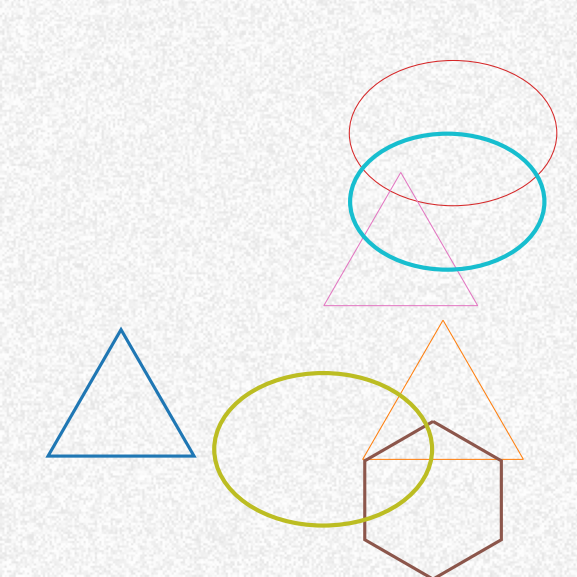[{"shape": "triangle", "thickness": 1.5, "radius": 0.73, "center": [0.21, 0.282]}, {"shape": "triangle", "thickness": 0.5, "radius": 0.8, "center": [0.767, 0.284]}, {"shape": "oval", "thickness": 0.5, "radius": 0.9, "center": [0.785, 0.769]}, {"shape": "hexagon", "thickness": 1.5, "radius": 0.68, "center": [0.75, 0.133]}, {"shape": "triangle", "thickness": 0.5, "radius": 0.77, "center": [0.694, 0.547]}, {"shape": "oval", "thickness": 2, "radius": 0.94, "center": [0.56, 0.221]}, {"shape": "oval", "thickness": 2, "radius": 0.84, "center": [0.774, 0.65]}]